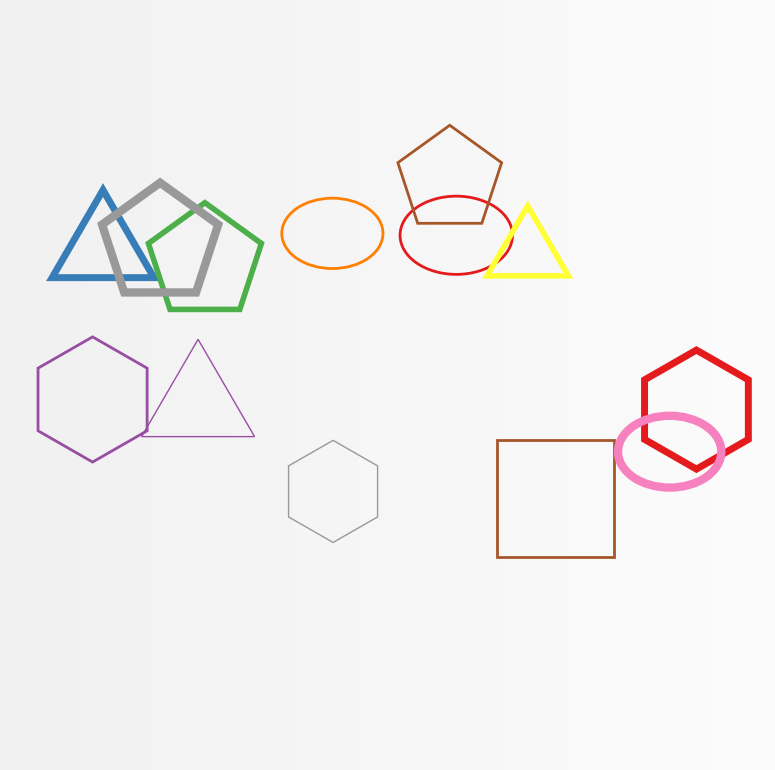[{"shape": "oval", "thickness": 1, "radius": 0.36, "center": [0.589, 0.694]}, {"shape": "hexagon", "thickness": 2.5, "radius": 0.39, "center": [0.899, 0.468]}, {"shape": "triangle", "thickness": 2.5, "radius": 0.38, "center": [0.133, 0.677]}, {"shape": "pentagon", "thickness": 2, "radius": 0.38, "center": [0.264, 0.66]}, {"shape": "triangle", "thickness": 0.5, "radius": 0.42, "center": [0.256, 0.475]}, {"shape": "hexagon", "thickness": 1, "radius": 0.41, "center": [0.119, 0.481]}, {"shape": "oval", "thickness": 1, "radius": 0.33, "center": [0.429, 0.697]}, {"shape": "triangle", "thickness": 2, "radius": 0.3, "center": [0.681, 0.672]}, {"shape": "square", "thickness": 1, "radius": 0.38, "center": [0.717, 0.353]}, {"shape": "pentagon", "thickness": 1, "radius": 0.35, "center": [0.58, 0.767]}, {"shape": "oval", "thickness": 3, "radius": 0.33, "center": [0.864, 0.413]}, {"shape": "pentagon", "thickness": 3, "radius": 0.39, "center": [0.207, 0.684]}, {"shape": "hexagon", "thickness": 0.5, "radius": 0.33, "center": [0.43, 0.362]}]